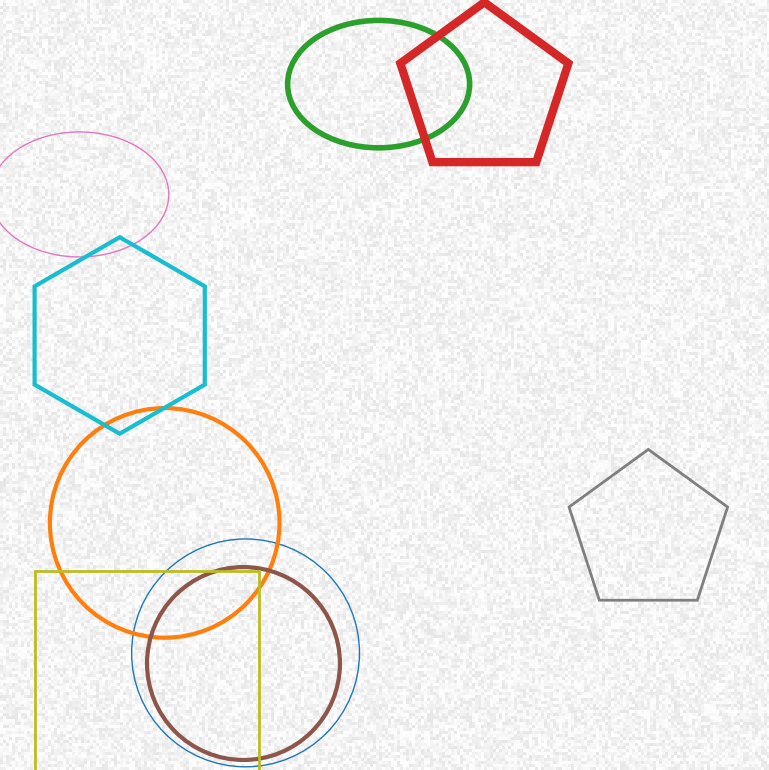[{"shape": "circle", "thickness": 0.5, "radius": 0.74, "center": [0.319, 0.152]}, {"shape": "circle", "thickness": 1.5, "radius": 0.75, "center": [0.214, 0.321]}, {"shape": "oval", "thickness": 2, "radius": 0.59, "center": [0.492, 0.891]}, {"shape": "pentagon", "thickness": 3, "radius": 0.57, "center": [0.629, 0.882]}, {"shape": "circle", "thickness": 1.5, "radius": 0.63, "center": [0.316, 0.138]}, {"shape": "oval", "thickness": 0.5, "radius": 0.58, "center": [0.103, 0.747]}, {"shape": "pentagon", "thickness": 1, "radius": 0.54, "center": [0.842, 0.308]}, {"shape": "square", "thickness": 1, "radius": 0.73, "center": [0.191, 0.114]}, {"shape": "hexagon", "thickness": 1.5, "radius": 0.64, "center": [0.155, 0.564]}]